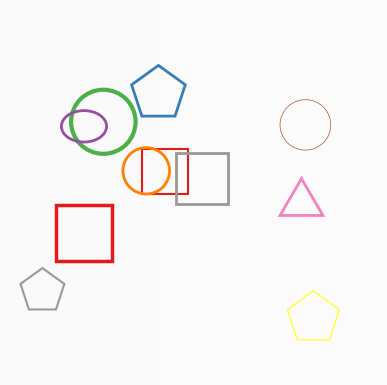[{"shape": "square", "thickness": 2.5, "radius": 0.37, "center": [0.217, 0.395]}, {"shape": "square", "thickness": 1.5, "radius": 0.29, "center": [0.426, 0.554]}, {"shape": "pentagon", "thickness": 2, "radius": 0.36, "center": [0.409, 0.757]}, {"shape": "circle", "thickness": 3, "radius": 0.42, "center": [0.267, 0.684]}, {"shape": "oval", "thickness": 2, "radius": 0.29, "center": [0.217, 0.672]}, {"shape": "circle", "thickness": 2, "radius": 0.3, "center": [0.377, 0.556]}, {"shape": "pentagon", "thickness": 1, "radius": 0.35, "center": [0.809, 0.174]}, {"shape": "circle", "thickness": 0.5, "radius": 0.33, "center": [0.788, 0.676]}, {"shape": "triangle", "thickness": 2, "radius": 0.32, "center": [0.778, 0.472]}, {"shape": "square", "thickness": 2, "radius": 0.33, "center": [0.522, 0.537]}, {"shape": "pentagon", "thickness": 1.5, "radius": 0.3, "center": [0.109, 0.244]}]